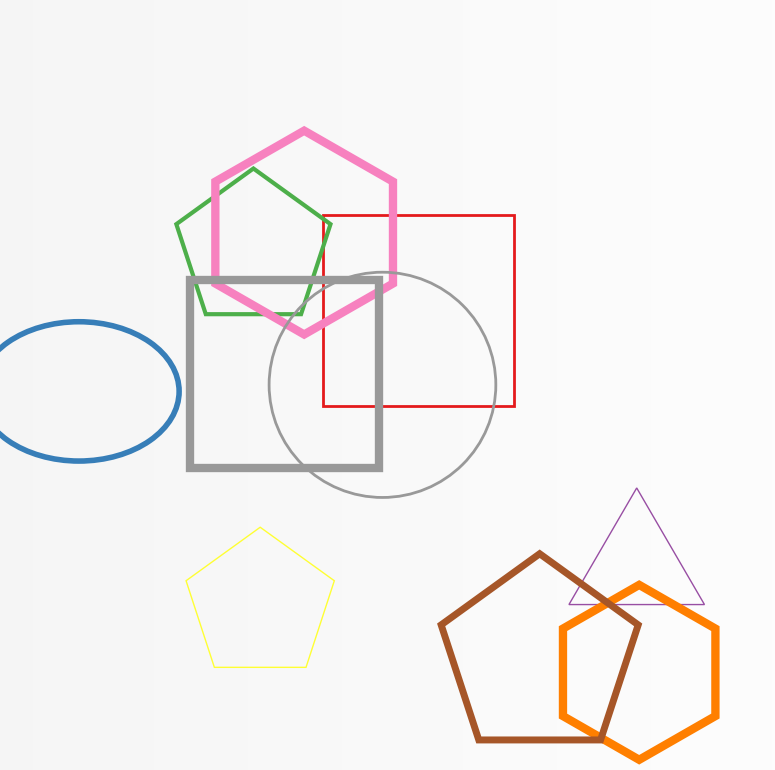[{"shape": "square", "thickness": 1, "radius": 0.62, "center": [0.54, 0.597]}, {"shape": "oval", "thickness": 2, "radius": 0.65, "center": [0.102, 0.492]}, {"shape": "pentagon", "thickness": 1.5, "radius": 0.52, "center": [0.327, 0.677]}, {"shape": "triangle", "thickness": 0.5, "radius": 0.5, "center": [0.822, 0.265]}, {"shape": "hexagon", "thickness": 3, "radius": 0.57, "center": [0.825, 0.127]}, {"shape": "pentagon", "thickness": 0.5, "radius": 0.5, "center": [0.336, 0.215]}, {"shape": "pentagon", "thickness": 2.5, "radius": 0.67, "center": [0.696, 0.147]}, {"shape": "hexagon", "thickness": 3, "radius": 0.66, "center": [0.392, 0.698]}, {"shape": "circle", "thickness": 1, "radius": 0.73, "center": [0.494, 0.5]}, {"shape": "square", "thickness": 3, "radius": 0.61, "center": [0.367, 0.514]}]